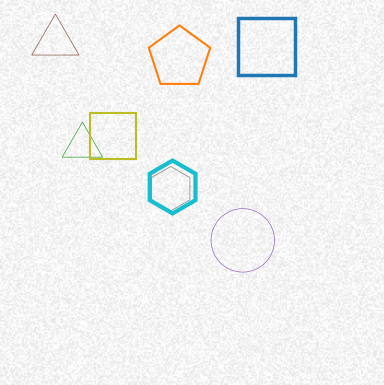[{"shape": "square", "thickness": 2.5, "radius": 0.37, "center": [0.692, 0.879]}, {"shape": "pentagon", "thickness": 1.5, "radius": 0.42, "center": [0.466, 0.85]}, {"shape": "triangle", "thickness": 0.5, "radius": 0.3, "center": [0.214, 0.622]}, {"shape": "circle", "thickness": 0.5, "radius": 0.41, "center": [0.631, 0.376]}, {"shape": "triangle", "thickness": 0.5, "radius": 0.35, "center": [0.144, 0.892]}, {"shape": "hexagon", "thickness": 0.5, "radius": 0.29, "center": [0.443, 0.51]}, {"shape": "square", "thickness": 1.5, "radius": 0.3, "center": [0.294, 0.647]}, {"shape": "hexagon", "thickness": 3, "radius": 0.34, "center": [0.448, 0.514]}]